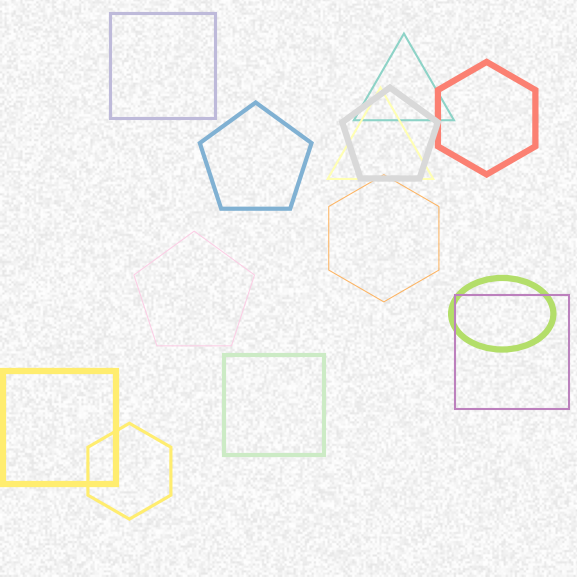[{"shape": "triangle", "thickness": 1, "radius": 0.5, "center": [0.699, 0.841]}, {"shape": "triangle", "thickness": 1, "radius": 0.53, "center": [0.659, 0.742]}, {"shape": "square", "thickness": 1.5, "radius": 0.45, "center": [0.281, 0.886]}, {"shape": "hexagon", "thickness": 3, "radius": 0.49, "center": [0.843, 0.794]}, {"shape": "pentagon", "thickness": 2, "radius": 0.51, "center": [0.443, 0.72]}, {"shape": "hexagon", "thickness": 0.5, "radius": 0.55, "center": [0.665, 0.587]}, {"shape": "oval", "thickness": 3, "radius": 0.44, "center": [0.87, 0.456]}, {"shape": "pentagon", "thickness": 0.5, "radius": 0.55, "center": [0.336, 0.489]}, {"shape": "pentagon", "thickness": 3, "radius": 0.44, "center": [0.675, 0.76]}, {"shape": "square", "thickness": 1, "radius": 0.49, "center": [0.886, 0.39]}, {"shape": "square", "thickness": 2, "radius": 0.43, "center": [0.474, 0.298]}, {"shape": "hexagon", "thickness": 1.5, "radius": 0.41, "center": [0.224, 0.183]}, {"shape": "square", "thickness": 3, "radius": 0.49, "center": [0.104, 0.259]}]